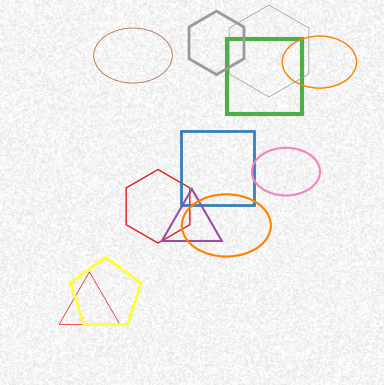[{"shape": "triangle", "thickness": 0.5, "radius": 0.46, "center": [0.232, 0.202]}, {"shape": "hexagon", "thickness": 1, "radius": 0.48, "center": [0.41, 0.464]}, {"shape": "square", "thickness": 2, "radius": 0.48, "center": [0.565, 0.564]}, {"shape": "square", "thickness": 3, "radius": 0.49, "center": [0.686, 0.801]}, {"shape": "triangle", "thickness": 1.5, "radius": 0.45, "center": [0.498, 0.419]}, {"shape": "oval", "thickness": 1.5, "radius": 0.58, "center": [0.588, 0.414]}, {"shape": "oval", "thickness": 1, "radius": 0.48, "center": [0.83, 0.839]}, {"shape": "pentagon", "thickness": 2, "radius": 0.48, "center": [0.274, 0.235]}, {"shape": "oval", "thickness": 0.5, "radius": 0.51, "center": [0.345, 0.856]}, {"shape": "oval", "thickness": 1.5, "radius": 0.44, "center": [0.743, 0.554]}, {"shape": "hexagon", "thickness": 0.5, "radius": 0.6, "center": [0.699, 0.867]}, {"shape": "hexagon", "thickness": 2, "radius": 0.41, "center": [0.562, 0.889]}]